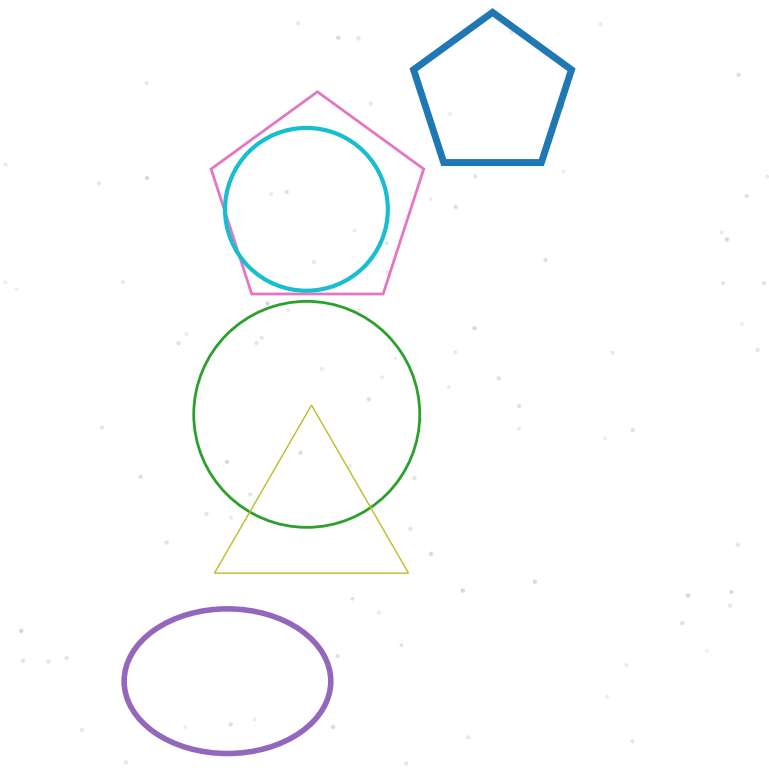[{"shape": "pentagon", "thickness": 2.5, "radius": 0.54, "center": [0.64, 0.876]}, {"shape": "circle", "thickness": 1, "radius": 0.73, "center": [0.398, 0.462]}, {"shape": "oval", "thickness": 2, "radius": 0.67, "center": [0.295, 0.115]}, {"shape": "pentagon", "thickness": 1, "radius": 0.73, "center": [0.412, 0.736]}, {"shape": "triangle", "thickness": 0.5, "radius": 0.73, "center": [0.405, 0.328]}, {"shape": "circle", "thickness": 1.5, "radius": 0.53, "center": [0.398, 0.728]}]